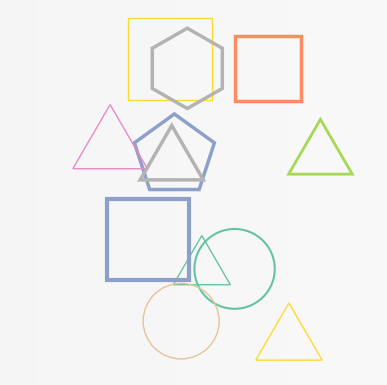[{"shape": "triangle", "thickness": 1, "radius": 0.43, "center": [0.521, 0.303]}, {"shape": "circle", "thickness": 1.5, "radius": 0.52, "center": [0.605, 0.302]}, {"shape": "square", "thickness": 2.5, "radius": 0.43, "center": [0.691, 0.822]}, {"shape": "square", "thickness": 3, "radius": 0.53, "center": [0.382, 0.377]}, {"shape": "pentagon", "thickness": 2.5, "radius": 0.54, "center": [0.45, 0.595]}, {"shape": "triangle", "thickness": 1, "radius": 0.55, "center": [0.284, 0.617]}, {"shape": "triangle", "thickness": 2, "radius": 0.47, "center": [0.827, 0.595]}, {"shape": "square", "thickness": 1, "radius": 0.54, "center": [0.439, 0.847]}, {"shape": "triangle", "thickness": 1, "radius": 0.49, "center": [0.746, 0.114]}, {"shape": "circle", "thickness": 1, "radius": 0.49, "center": [0.468, 0.166]}, {"shape": "triangle", "thickness": 2.5, "radius": 0.47, "center": [0.443, 0.58]}, {"shape": "hexagon", "thickness": 2.5, "radius": 0.52, "center": [0.483, 0.822]}]